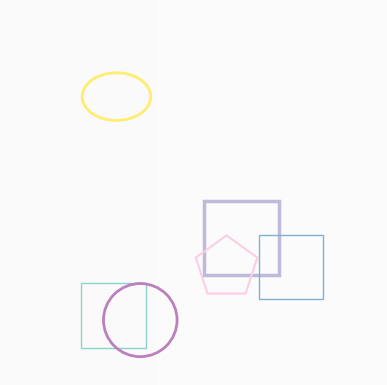[{"shape": "square", "thickness": 1, "radius": 0.42, "center": [0.293, 0.18]}, {"shape": "square", "thickness": 2.5, "radius": 0.48, "center": [0.624, 0.382]}, {"shape": "square", "thickness": 1, "radius": 0.41, "center": [0.751, 0.306]}, {"shape": "pentagon", "thickness": 1.5, "radius": 0.42, "center": [0.585, 0.305]}, {"shape": "circle", "thickness": 2, "radius": 0.47, "center": [0.362, 0.169]}, {"shape": "oval", "thickness": 2, "radius": 0.44, "center": [0.301, 0.749]}]